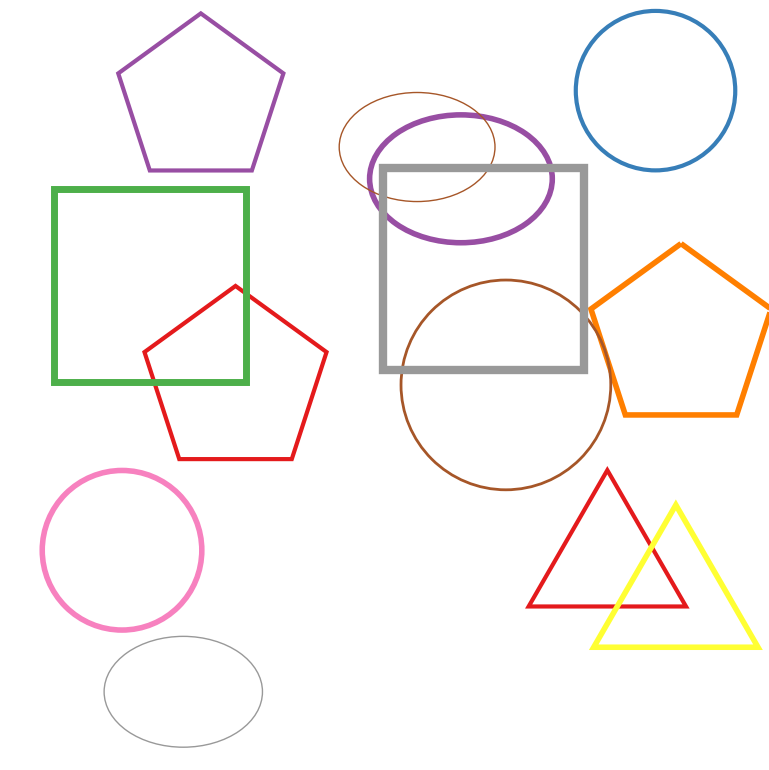[{"shape": "pentagon", "thickness": 1.5, "radius": 0.62, "center": [0.306, 0.504]}, {"shape": "triangle", "thickness": 1.5, "radius": 0.59, "center": [0.789, 0.271]}, {"shape": "circle", "thickness": 1.5, "radius": 0.52, "center": [0.851, 0.882]}, {"shape": "square", "thickness": 2.5, "radius": 0.63, "center": [0.195, 0.629]}, {"shape": "pentagon", "thickness": 1.5, "radius": 0.56, "center": [0.261, 0.87]}, {"shape": "oval", "thickness": 2, "radius": 0.59, "center": [0.599, 0.768]}, {"shape": "pentagon", "thickness": 2, "radius": 0.62, "center": [0.884, 0.561]}, {"shape": "triangle", "thickness": 2, "radius": 0.62, "center": [0.878, 0.221]}, {"shape": "circle", "thickness": 1, "radius": 0.68, "center": [0.657, 0.5]}, {"shape": "oval", "thickness": 0.5, "radius": 0.51, "center": [0.542, 0.809]}, {"shape": "circle", "thickness": 2, "radius": 0.52, "center": [0.158, 0.285]}, {"shape": "oval", "thickness": 0.5, "radius": 0.51, "center": [0.238, 0.102]}, {"shape": "square", "thickness": 3, "radius": 0.65, "center": [0.628, 0.65]}]